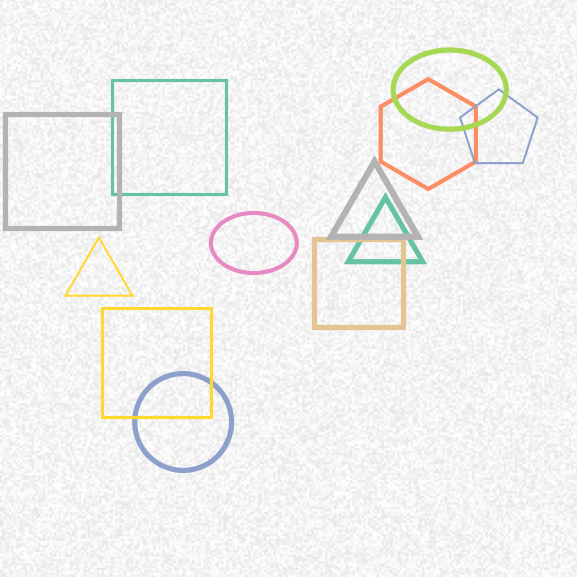[{"shape": "triangle", "thickness": 2.5, "radius": 0.37, "center": [0.667, 0.583]}, {"shape": "square", "thickness": 1.5, "radius": 0.49, "center": [0.293, 0.762]}, {"shape": "hexagon", "thickness": 2, "radius": 0.48, "center": [0.742, 0.767]}, {"shape": "circle", "thickness": 2.5, "radius": 0.42, "center": [0.317, 0.268]}, {"shape": "pentagon", "thickness": 1, "radius": 0.35, "center": [0.864, 0.774]}, {"shape": "oval", "thickness": 2, "radius": 0.37, "center": [0.44, 0.578]}, {"shape": "oval", "thickness": 2.5, "radius": 0.49, "center": [0.779, 0.844]}, {"shape": "square", "thickness": 1.5, "radius": 0.47, "center": [0.27, 0.372]}, {"shape": "triangle", "thickness": 1, "radius": 0.34, "center": [0.171, 0.521]}, {"shape": "square", "thickness": 2.5, "radius": 0.38, "center": [0.621, 0.509]}, {"shape": "square", "thickness": 2.5, "radius": 0.49, "center": [0.108, 0.704]}, {"shape": "triangle", "thickness": 3, "radius": 0.43, "center": [0.649, 0.633]}]